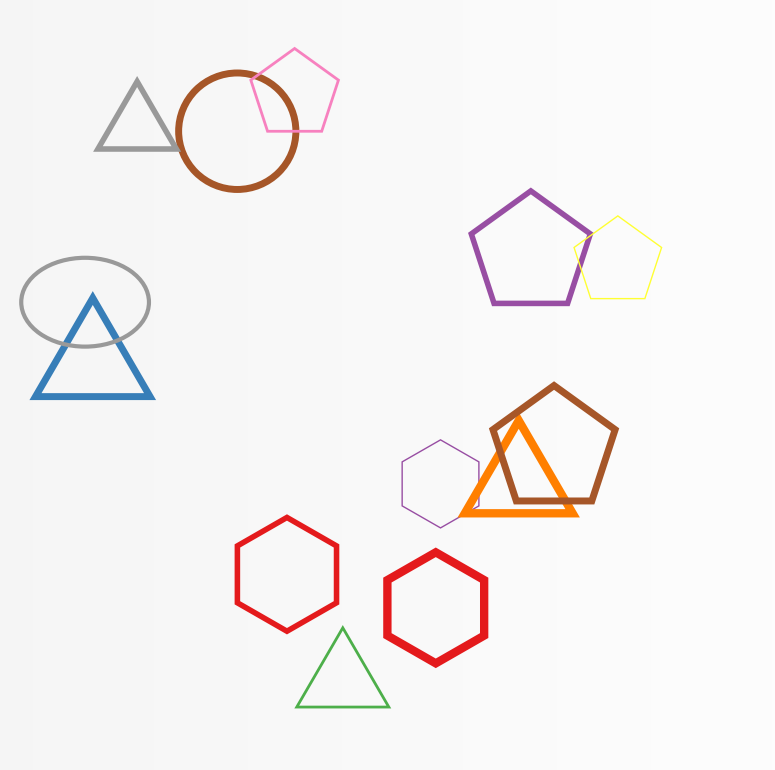[{"shape": "hexagon", "thickness": 2, "radius": 0.37, "center": [0.37, 0.254]}, {"shape": "hexagon", "thickness": 3, "radius": 0.36, "center": [0.562, 0.211]}, {"shape": "triangle", "thickness": 2.5, "radius": 0.43, "center": [0.12, 0.528]}, {"shape": "triangle", "thickness": 1, "radius": 0.34, "center": [0.442, 0.116]}, {"shape": "hexagon", "thickness": 0.5, "radius": 0.29, "center": [0.568, 0.372]}, {"shape": "pentagon", "thickness": 2, "radius": 0.4, "center": [0.685, 0.671]}, {"shape": "triangle", "thickness": 3, "radius": 0.4, "center": [0.669, 0.374]}, {"shape": "pentagon", "thickness": 0.5, "radius": 0.3, "center": [0.797, 0.66]}, {"shape": "circle", "thickness": 2.5, "radius": 0.38, "center": [0.306, 0.83]}, {"shape": "pentagon", "thickness": 2.5, "radius": 0.41, "center": [0.715, 0.416]}, {"shape": "pentagon", "thickness": 1, "radius": 0.3, "center": [0.38, 0.878]}, {"shape": "oval", "thickness": 1.5, "radius": 0.41, "center": [0.11, 0.608]}, {"shape": "triangle", "thickness": 2, "radius": 0.29, "center": [0.177, 0.836]}]